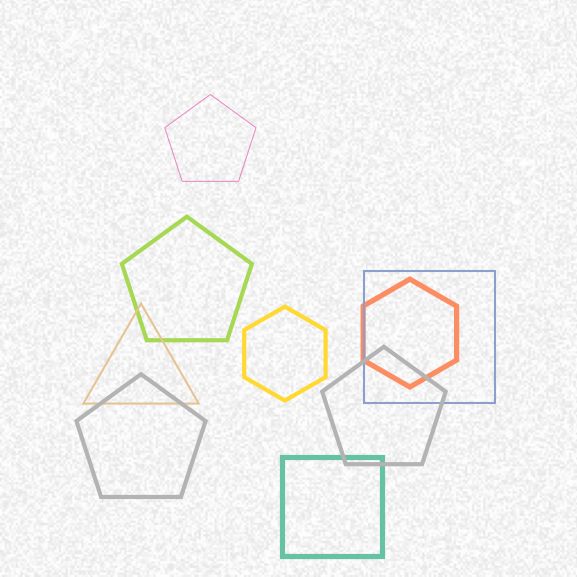[{"shape": "square", "thickness": 2.5, "radius": 0.43, "center": [0.575, 0.122]}, {"shape": "hexagon", "thickness": 2.5, "radius": 0.47, "center": [0.71, 0.422]}, {"shape": "square", "thickness": 1, "radius": 0.57, "center": [0.744, 0.416]}, {"shape": "pentagon", "thickness": 0.5, "radius": 0.42, "center": [0.364, 0.752]}, {"shape": "pentagon", "thickness": 2, "radius": 0.59, "center": [0.324, 0.506]}, {"shape": "hexagon", "thickness": 2, "radius": 0.41, "center": [0.493, 0.387]}, {"shape": "triangle", "thickness": 1, "radius": 0.58, "center": [0.244, 0.358]}, {"shape": "pentagon", "thickness": 2, "radius": 0.59, "center": [0.244, 0.234]}, {"shape": "pentagon", "thickness": 2, "radius": 0.56, "center": [0.665, 0.286]}]